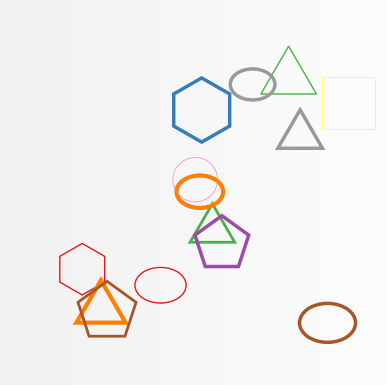[{"shape": "hexagon", "thickness": 1, "radius": 0.33, "center": [0.212, 0.301]}, {"shape": "oval", "thickness": 1, "radius": 0.33, "center": [0.414, 0.259]}, {"shape": "hexagon", "thickness": 2.5, "radius": 0.42, "center": [0.521, 0.714]}, {"shape": "triangle", "thickness": 1, "radius": 0.41, "center": [0.745, 0.797]}, {"shape": "triangle", "thickness": 2, "radius": 0.33, "center": [0.548, 0.404]}, {"shape": "pentagon", "thickness": 2.5, "radius": 0.36, "center": [0.573, 0.367]}, {"shape": "oval", "thickness": 3, "radius": 0.3, "center": [0.516, 0.502]}, {"shape": "triangle", "thickness": 3, "radius": 0.37, "center": [0.261, 0.199]}, {"shape": "square", "thickness": 0.5, "radius": 0.34, "center": [0.899, 0.732]}, {"shape": "oval", "thickness": 2.5, "radius": 0.36, "center": [0.845, 0.161]}, {"shape": "pentagon", "thickness": 2, "radius": 0.39, "center": [0.276, 0.19]}, {"shape": "circle", "thickness": 0.5, "radius": 0.29, "center": [0.504, 0.533]}, {"shape": "triangle", "thickness": 2.5, "radius": 0.33, "center": [0.774, 0.648]}, {"shape": "oval", "thickness": 2.5, "radius": 0.29, "center": [0.652, 0.781]}]